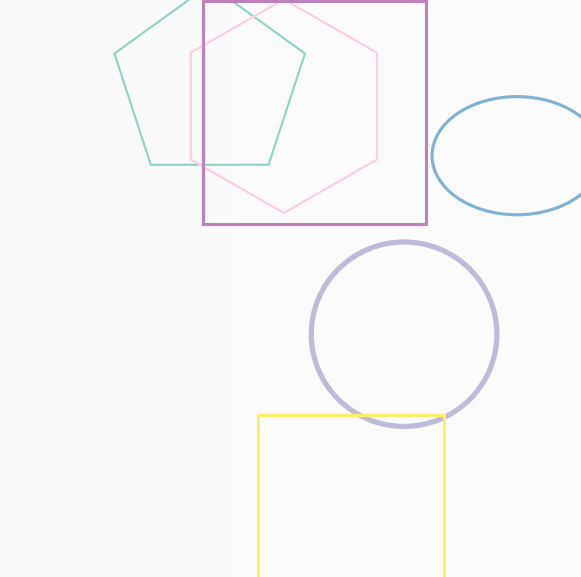[{"shape": "pentagon", "thickness": 1, "radius": 0.86, "center": [0.361, 0.853]}, {"shape": "circle", "thickness": 2.5, "radius": 0.8, "center": [0.695, 0.42]}, {"shape": "oval", "thickness": 1.5, "radius": 0.73, "center": [0.889, 0.73]}, {"shape": "hexagon", "thickness": 1, "radius": 0.92, "center": [0.488, 0.815]}, {"shape": "square", "thickness": 1.5, "radius": 0.96, "center": [0.541, 0.804]}, {"shape": "square", "thickness": 1.5, "radius": 0.8, "center": [0.604, 0.12]}]